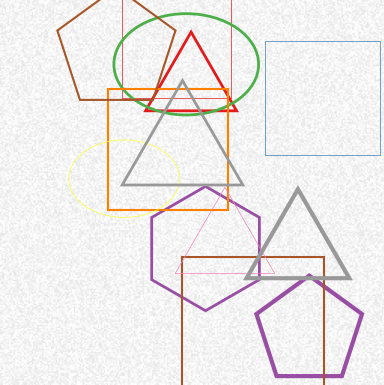[{"shape": "triangle", "thickness": 2, "radius": 0.68, "center": [0.496, 0.78]}, {"shape": "square", "thickness": 0.5, "radius": 0.71, "center": [0.459, 0.886]}, {"shape": "square", "thickness": 0.5, "radius": 0.74, "center": [0.838, 0.745]}, {"shape": "oval", "thickness": 2, "radius": 0.94, "center": [0.484, 0.833]}, {"shape": "pentagon", "thickness": 3, "radius": 0.72, "center": [0.803, 0.14]}, {"shape": "hexagon", "thickness": 2, "radius": 0.81, "center": [0.534, 0.354]}, {"shape": "square", "thickness": 1.5, "radius": 0.78, "center": [0.436, 0.612]}, {"shape": "oval", "thickness": 0.5, "radius": 0.72, "center": [0.322, 0.536]}, {"shape": "pentagon", "thickness": 1.5, "radius": 0.81, "center": [0.302, 0.871]}, {"shape": "square", "thickness": 1.5, "radius": 0.92, "center": [0.657, 0.149]}, {"shape": "triangle", "thickness": 0.5, "radius": 0.75, "center": [0.584, 0.364]}, {"shape": "triangle", "thickness": 2, "radius": 0.9, "center": [0.474, 0.61]}, {"shape": "triangle", "thickness": 3, "radius": 0.77, "center": [0.774, 0.354]}]